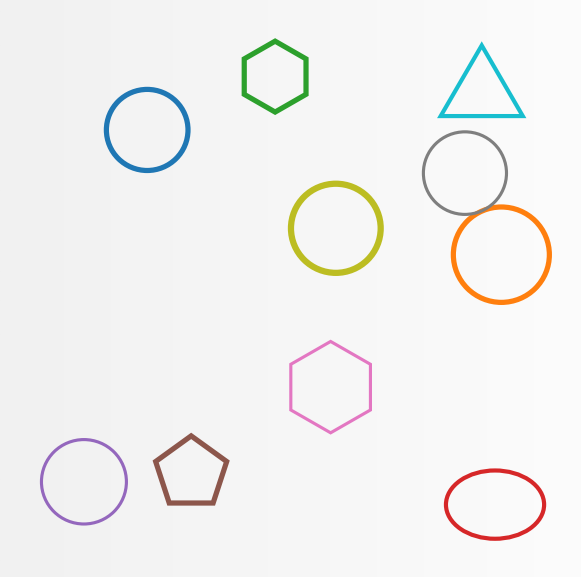[{"shape": "circle", "thickness": 2.5, "radius": 0.35, "center": [0.253, 0.774]}, {"shape": "circle", "thickness": 2.5, "radius": 0.41, "center": [0.863, 0.558]}, {"shape": "hexagon", "thickness": 2.5, "radius": 0.31, "center": [0.473, 0.866]}, {"shape": "oval", "thickness": 2, "radius": 0.42, "center": [0.852, 0.125]}, {"shape": "circle", "thickness": 1.5, "radius": 0.37, "center": [0.144, 0.165]}, {"shape": "pentagon", "thickness": 2.5, "radius": 0.32, "center": [0.329, 0.18]}, {"shape": "hexagon", "thickness": 1.5, "radius": 0.4, "center": [0.569, 0.329]}, {"shape": "circle", "thickness": 1.5, "radius": 0.36, "center": [0.8, 0.699]}, {"shape": "circle", "thickness": 3, "radius": 0.39, "center": [0.578, 0.604]}, {"shape": "triangle", "thickness": 2, "radius": 0.41, "center": [0.829, 0.839]}]